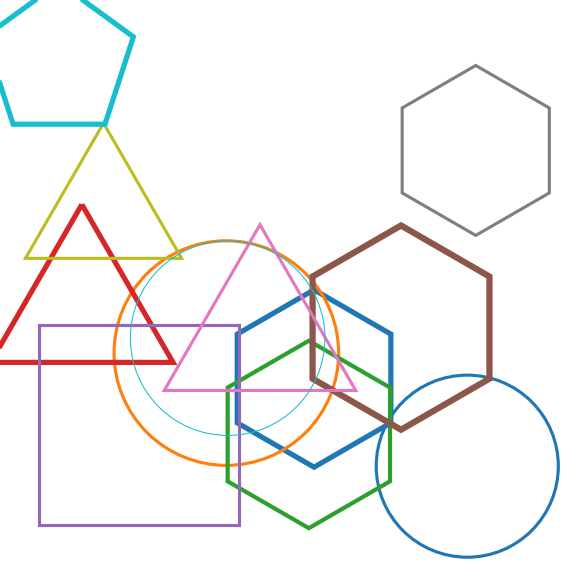[{"shape": "circle", "thickness": 1.5, "radius": 0.79, "center": [0.809, 0.192]}, {"shape": "hexagon", "thickness": 2.5, "radius": 0.77, "center": [0.544, 0.344]}, {"shape": "circle", "thickness": 1.5, "radius": 0.97, "center": [0.392, 0.388]}, {"shape": "hexagon", "thickness": 2, "radius": 0.81, "center": [0.535, 0.247]}, {"shape": "triangle", "thickness": 2.5, "radius": 0.91, "center": [0.142, 0.463]}, {"shape": "square", "thickness": 1.5, "radius": 0.87, "center": [0.241, 0.264]}, {"shape": "hexagon", "thickness": 3, "radius": 0.88, "center": [0.694, 0.432]}, {"shape": "triangle", "thickness": 1.5, "radius": 0.96, "center": [0.45, 0.419]}, {"shape": "hexagon", "thickness": 1.5, "radius": 0.74, "center": [0.824, 0.739]}, {"shape": "triangle", "thickness": 1.5, "radius": 0.78, "center": [0.179, 0.63]}, {"shape": "pentagon", "thickness": 2.5, "radius": 0.68, "center": [0.102, 0.894]}, {"shape": "circle", "thickness": 0.5, "radius": 0.84, "center": [0.394, 0.414]}]